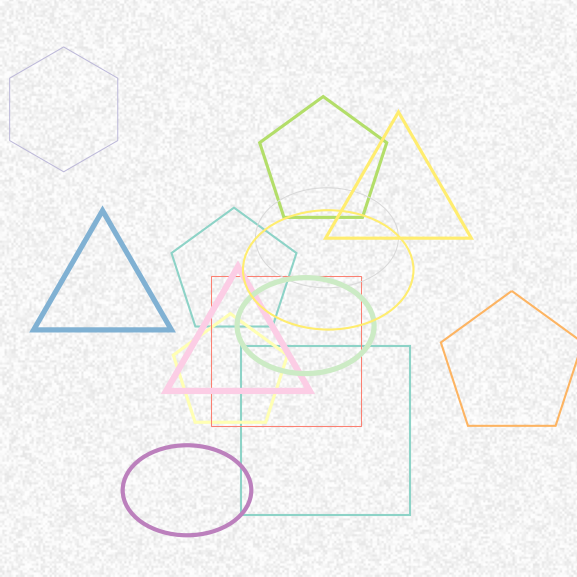[{"shape": "square", "thickness": 1, "radius": 0.73, "center": [0.564, 0.253]}, {"shape": "pentagon", "thickness": 1, "radius": 0.57, "center": [0.405, 0.526]}, {"shape": "pentagon", "thickness": 1.5, "radius": 0.52, "center": [0.399, 0.352]}, {"shape": "hexagon", "thickness": 0.5, "radius": 0.54, "center": [0.11, 0.81]}, {"shape": "square", "thickness": 0.5, "radius": 0.65, "center": [0.495, 0.391]}, {"shape": "triangle", "thickness": 2.5, "radius": 0.69, "center": [0.178, 0.497]}, {"shape": "pentagon", "thickness": 1, "radius": 0.65, "center": [0.886, 0.366]}, {"shape": "pentagon", "thickness": 1.5, "radius": 0.58, "center": [0.56, 0.716]}, {"shape": "triangle", "thickness": 3, "radius": 0.72, "center": [0.412, 0.394]}, {"shape": "oval", "thickness": 0.5, "radius": 0.62, "center": [0.566, 0.587]}, {"shape": "oval", "thickness": 2, "radius": 0.56, "center": [0.324, 0.15]}, {"shape": "oval", "thickness": 2.5, "radius": 0.59, "center": [0.529, 0.435]}, {"shape": "triangle", "thickness": 1.5, "radius": 0.73, "center": [0.69, 0.66]}, {"shape": "oval", "thickness": 1, "radius": 0.74, "center": [0.568, 0.532]}]